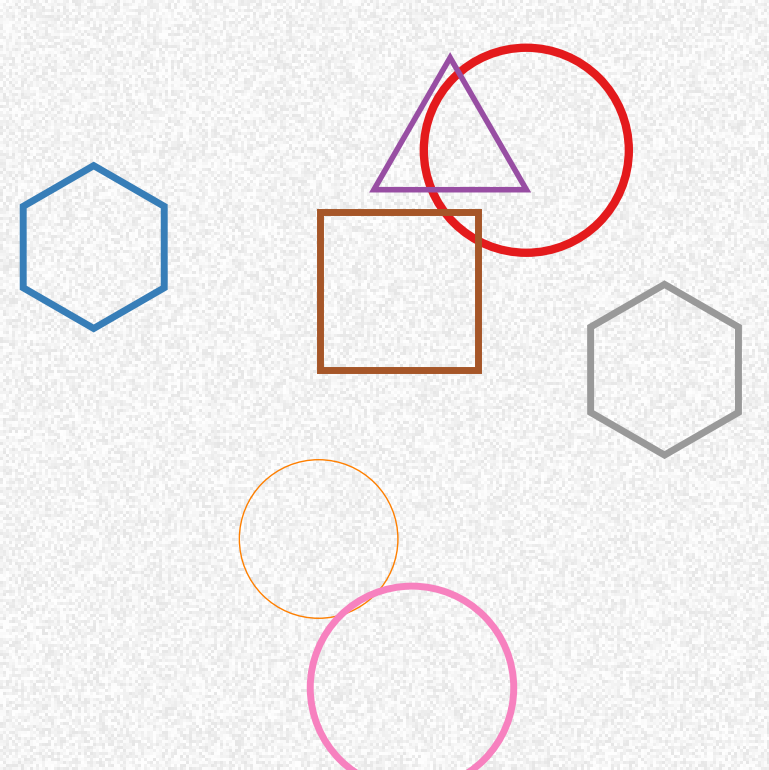[{"shape": "circle", "thickness": 3, "radius": 0.67, "center": [0.684, 0.805]}, {"shape": "hexagon", "thickness": 2.5, "radius": 0.53, "center": [0.122, 0.679]}, {"shape": "triangle", "thickness": 2, "radius": 0.57, "center": [0.585, 0.811]}, {"shape": "circle", "thickness": 0.5, "radius": 0.51, "center": [0.414, 0.3]}, {"shape": "square", "thickness": 2.5, "radius": 0.51, "center": [0.518, 0.622]}, {"shape": "circle", "thickness": 2.5, "radius": 0.66, "center": [0.535, 0.107]}, {"shape": "hexagon", "thickness": 2.5, "radius": 0.55, "center": [0.863, 0.52]}]